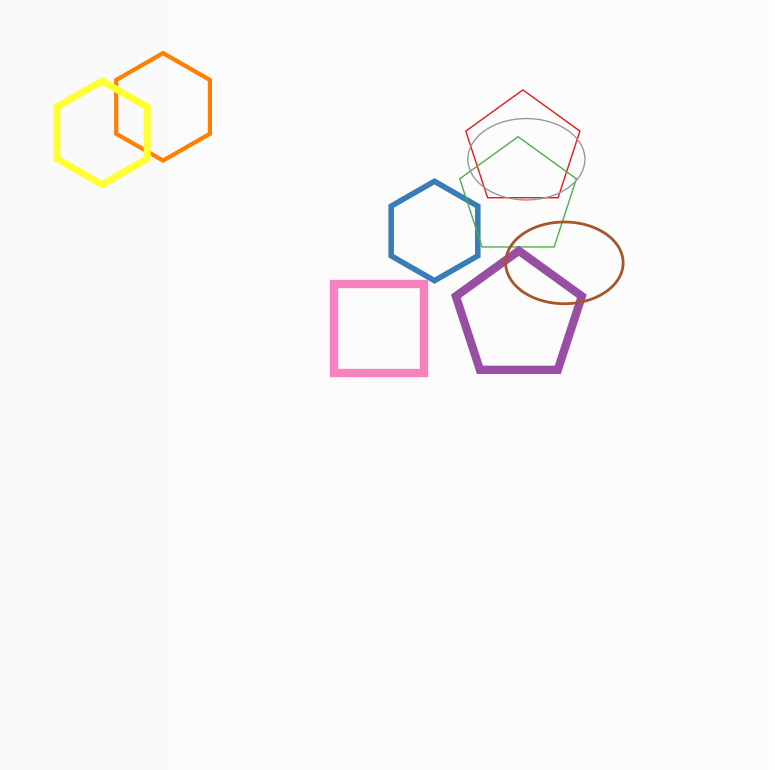[{"shape": "pentagon", "thickness": 0.5, "radius": 0.39, "center": [0.675, 0.806]}, {"shape": "hexagon", "thickness": 2, "radius": 0.32, "center": [0.561, 0.7]}, {"shape": "pentagon", "thickness": 0.5, "radius": 0.4, "center": [0.668, 0.743]}, {"shape": "pentagon", "thickness": 3, "radius": 0.43, "center": [0.669, 0.589]}, {"shape": "hexagon", "thickness": 1.5, "radius": 0.35, "center": [0.21, 0.861]}, {"shape": "hexagon", "thickness": 2.5, "radius": 0.34, "center": [0.132, 0.828]}, {"shape": "oval", "thickness": 1, "radius": 0.38, "center": [0.728, 0.659]}, {"shape": "square", "thickness": 3, "radius": 0.29, "center": [0.49, 0.573]}, {"shape": "oval", "thickness": 0.5, "radius": 0.38, "center": [0.679, 0.793]}]